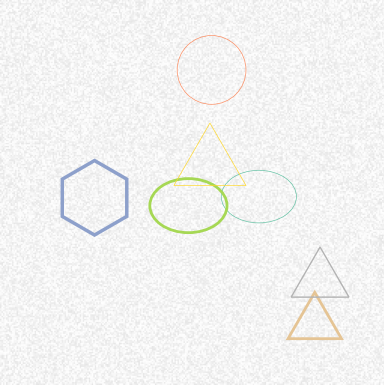[{"shape": "oval", "thickness": 0.5, "radius": 0.49, "center": [0.672, 0.489]}, {"shape": "circle", "thickness": 0.5, "radius": 0.45, "center": [0.55, 0.818]}, {"shape": "hexagon", "thickness": 2.5, "radius": 0.48, "center": [0.246, 0.486]}, {"shape": "oval", "thickness": 2, "radius": 0.5, "center": [0.489, 0.466]}, {"shape": "triangle", "thickness": 0.5, "radius": 0.54, "center": [0.545, 0.572]}, {"shape": "triangle", "thickness": 2, "radius": 0.4, "center": [0.818, 0.16]}, {"shape": "triangle", "thickness": 1, "radius": 0.43, "center": [0.831, 0.272]}]